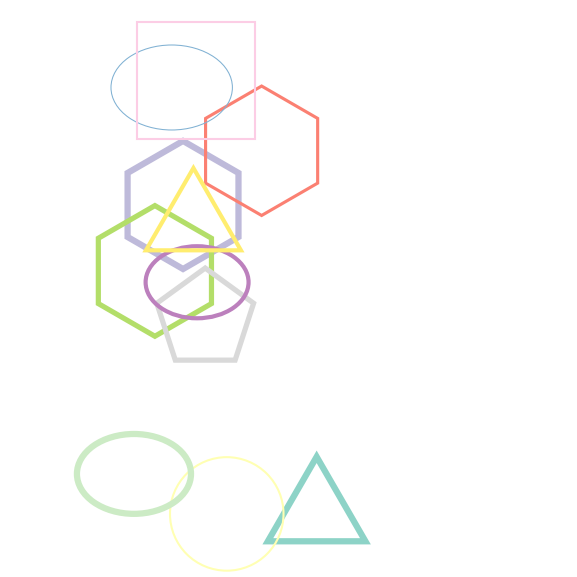[{"shape": "triangle", "thickness": 3, "radius": 0.49, "center": [0.548, 0.111]}, {"shape": "circle", "thickness": 1, "radius": 0.49, "center": [0.393, 0.109]}, {"shape": "hexagon", "thickness": 3, "radius": 0.55, "center": [0.317, 0.644]}, {"shape": "hexagon", "thickness": 1.5, "radius": 0.56, "center": [0.453, 0.738]}, {"shape": "oval", "thickness": 0.5, "radius": 0.53, "center": [0.297, 0.848]}, {"shape": "hexagon", "thickness": 2.5, "radius": 0.57, "center": [0.268, 0.53]}, {"shape": "square", "thickness": 1, "radius": 0.51, "center": [0.339, 0.859]}, {"shape": "pentagon", "thickness": 2.5, "radius": 0.44, "center": [0.355, 0.447]}, {"shape": "oval", "thickness": 2, "radius": 0.45, "center": [0.341, 0.51]}, {"shape": "oval", "thickness": 3, "radius": 0.49, "center": [0.232, 0.179]}, {"shape": "triangle", "thickness": 2, "radius": 0.47, "center": [0.335, 0.613]}]